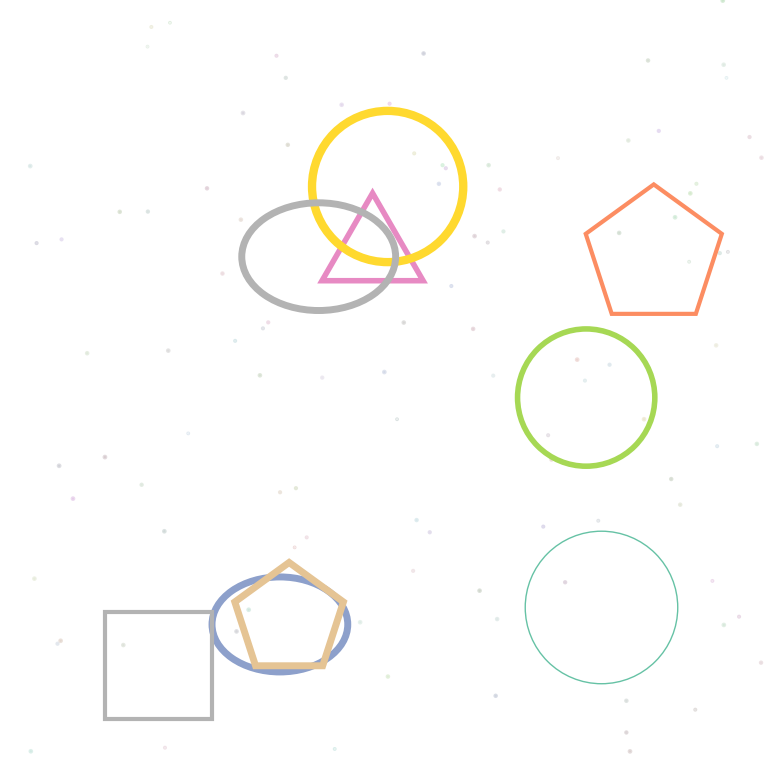[{"shape": "circle", "thickness": 0.5, "radius": 0.5, "center": [0.781, 0.211]}, {"shape": "pentagon", "thickness": 1.5, "radius": 0.46, "center": [0.849, 0.668]}, {"shape": "oval", "thickness": 2.5, "radius": 0.44, "center": [0.363, 0.189]}, {"shape": "triangle", "thickness": 2, "radius": 0.38, "center": [0.484, 0.673]}, {"shape": "circle", "thickness": 2, "radius": 0.45, "center": [0.761, 0.484]}, {"shape": "circle", "thickness": 3, "radius": 0.49, "center": [0.503, 0.758]}, {"shape": "pentagon", "thickness": 2.5, "radius": 0.37, "center": [0.375, 0.195]}, {"shape": "oval", "thickness": 2.5, "radius": 0.5, "center": [0.414, 0.667]}, {"shape": "square", "thickness": 1.5, "radius": 0.34, "center": [0.206, 0.136]}]